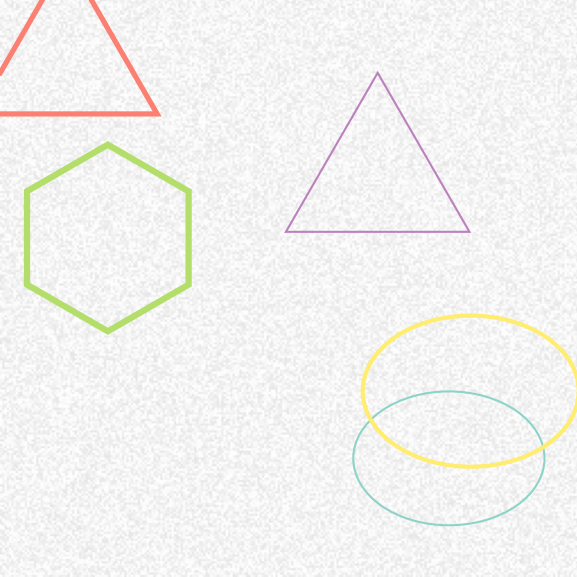[{"shape": "oval", "thickness": 1, "radius": 0.83, "center": [0.777, 0.205]}, {"shape": "triangle", "thickness": 2.5, "radius": 0.9, "center": [0.116, 0.892]}, {"shape": "hexagon", "thickness": 3, "radius": 0.81, "center": [0.187, 0.587]}, {"shape": "triangle", "thickness": 1, "radius": 0.92, "center": [0.654, 0.689]}, {"shape": "oval", "thickness": 2, "radius": 0.93, "center": [0.815, 0.322]}]